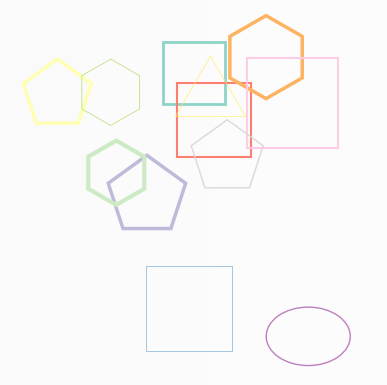[{"shape": "square", "thickness": 2, "radius": 0.4, "center": [0.5, 0.811]}, {"shape": "pentagon", "thickness": 2.5, "radius": 0.46, "center": [0.148, 0.755]}, {"shape": "pentagon", "thickness": 2.5, "radius": 0.53, "center": [0.379, 0.491]}, {"shape": "square", "thickness": 1.5, "radius": 0.48, "center": [0.552, 0.687]}, {"shape": "square", "thickness": 0.5, "radius": 0.55, "center": [0.488, 0.199]}, {"shape": "hexagon", "thickness": 2.5, "radius": 0.54, "center": [0.687, 0.852]}, {"shape": "hexagon", "thickness": 0.5, "radius": 0.43, "center": [0.286, 0.76]}, {"shape": "square", "thickness": 1.5, "radius": 0.58, "center": [0.755, 0.733]}, {"shape": "pentagon", "thickness": 1, "radius": 0.49, "center": [0.586, 0.591]}, {"shape": "oval", "thickness": 1, "radius": 0.54, "center": [0.795, 0.126]}, {"shape": "hexagon", "thickness": 3, "radius": 0.42, "center": [0.3, 0.551]}, {"shape": "triangle", "thickness": 0.5, "radius": 0.52, "center": [0.543, 0.75]}]